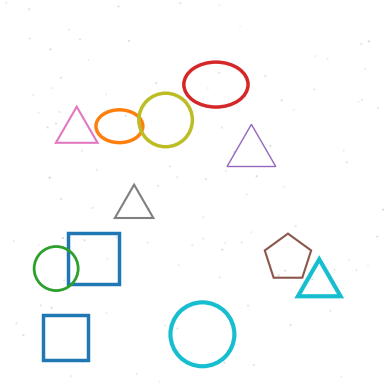[{"shape": "square", "thickness": 2.5, "radius": 0.29, "center": [0.171, 0.124]}, {"shape": "square", "thickness": 2.5, "radius": 0.33, "center": [0.242, 0.329]}, {"shape": "oval", "thickness": 2.5, "radius": 0.3, "center": [0.31, 0.672]}, {"shape": "circle", "thickness": 2, "radius": 0.29, "center": [0.146, 0.302]}, {"shape": "oval", "thickness": 2.5, "radius": 0.42, "center": [0.561, 0.78]}, {"shape": "triangle", "thickness": 1, "radius": 0.37, "center": [0.653, 0.604]}, {"shape": "pentagon", "thickness": 1.5, "radius": 0.32, "center": [0.748, 0.33]}, {"shape": "triangle", "thickness": 1.5, "radius": 0.31, "center": [0.199, 0.66]}, {"shape": "triangle", "thickness": 1.5, "radius": 0.29, "center": [0.348, 0.463]}, {"shape": "circle", "thickness": 2.5, "radius": 0.35, "center": [0.43, 0.688]}, {"shape": "triangle", "thickness": 3, "radius": 0.32, "center": [0.829, 0.262]}, {"shape": "circle", "thickness": 3, "radius": 0.41, "center": [0.526, 0.132]}]